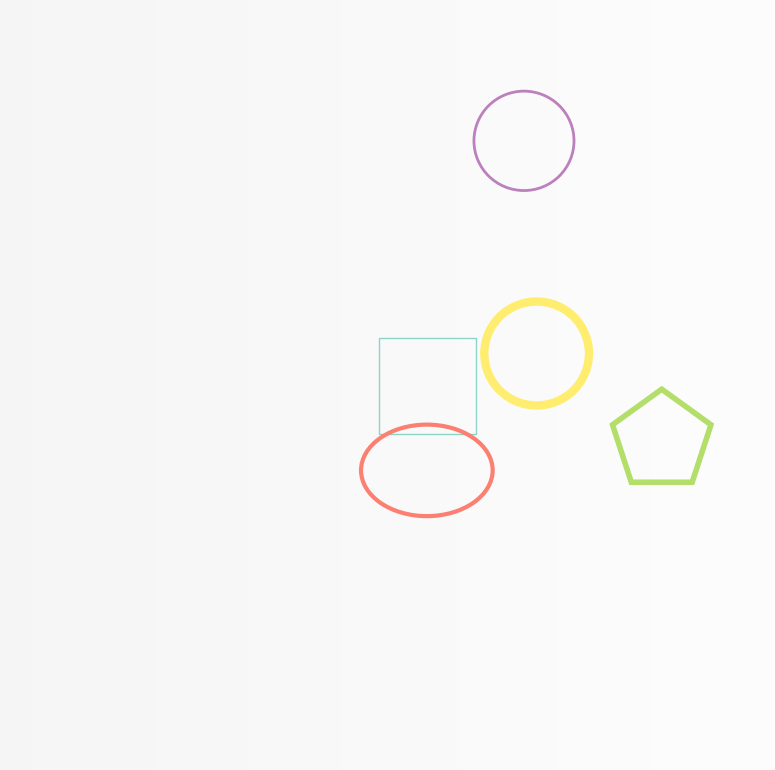[{"shape": "square", "thickness": 0.5, "radius": 0.31, "center": [0.552, 0.499]}, {"shape": "oval", "thickness": 1.5, "radius": 0.42, "center": [0.551, 0.389]}, {"shape": "pentagon", "thickness": 2, "radius": 0.33, "center": [0.854, 0.428]}, {"shape": "circle", "thickness": 1, "radius": 0.32, "center": [0.676, 0.817]}, {"shape": "circle", "thickness": 3, "radius": 0.34, "center": [0.692, 0.541]}]